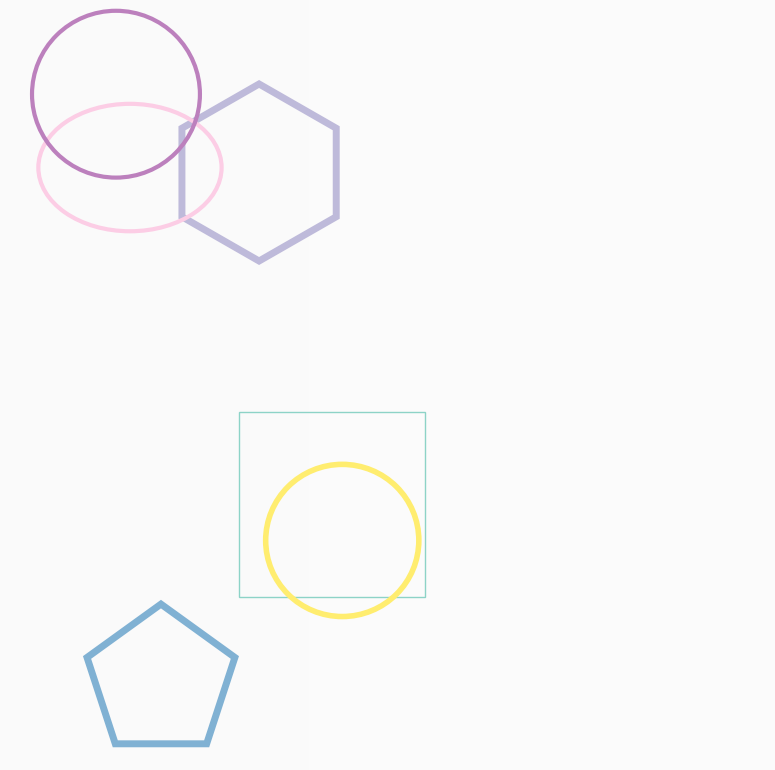[{"shape": "square", "thickness": 0.5, "radius": 0.6, "center": [0.429, 0.345]}, {"shape": "hexagon", "thickness": 2.5, "radius": 0.57, "center": [0.334, 0.776]}, {"shape": "pentagon", "thickness": 2.5, "radius": 0.5, "center": [0.208, 0.115]}, {"shape": "oval", "thickness": 1.5, "radius": 0.59, "center": [0.168, 0.782]}, {"shape": "circle", "thickness": 1.5, "radius": 0.54, "center": [0.15, 0.878]}, {"shape": "circle", "thickness": 2, "radius": 0.49, "center": [0.442, 0.298]}]